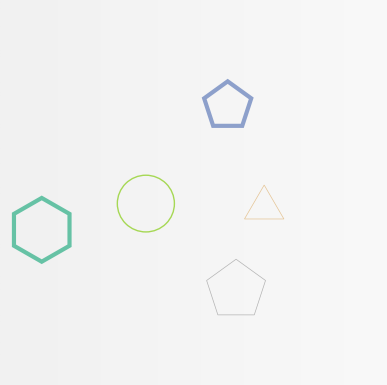[{"shape": "hexagon", "thickness": 3, "radius": 0.41, "center": [0.108, 0.403]}, {"shape": "pentagon", "thickness": 3, "radius": 0.32, "center": [0.588, 0.725]}, {"shape": "circle", "thickness": 1, "radius": 0.37, "center": [0.376, 0.471]}, {"shape": "triangle", "thickness": 0.5, "radius": 0.29, "center": [0.682, 0.461]}, {"shape": "pentagon", "thickness": 0.5, "radius": 0.4, "center": [0.609, 0.247]}]